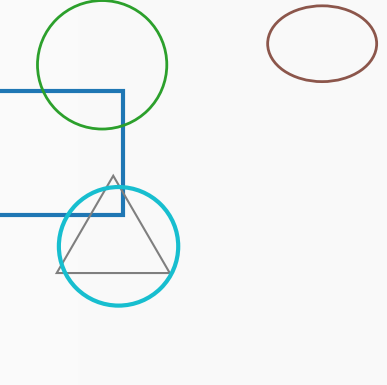[{"shape": "square", "thickness": 3, "radius": 0.81, "center": [0.156, 0.603]}, {"shape": "circle", "thickness": 2, "radius": 0.83, "center": [0.264, 0.832]}, {"shape": "oval", "thickness": 2, "radius": 0.7, "center": [0.831, 0.886]}, {"shape": "triangle", "thickness": 1.5, "radius": 0.84, "center": [0.292, 0.375]}, {"shape": "circle", "thickness": 3, "radius": 0.77, "center": [0.306, 0.36]}]